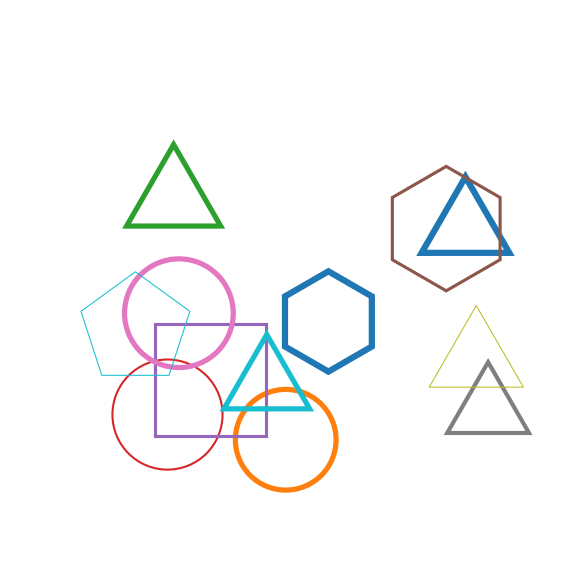[{"shape": "triangle", "thickness": 3, "radius": 0.44, "center": [0.806, 0.605]}, {"shape": "hexagon", "thickness": 3, "radius": 0.43, "center": [0.569, 0.442]}, {"shape": "circle", "thickness": 2.5, "radius": 0.44, "center": [0.495, 0.238]}, {"shape": "triangle", "thickness": 2.5, "radius": 0.47, "center": [0.301, 0.655]}, {"shape": "circle", "thickness": 1, "radius": 0.48, "center": [0.29, 0.281]}, {"shape": "square", "thickness": 1.5, "radius": 0.48, "center": [0.365, 0.341]}, {"shape": "hexagon", "thickness": 1.5, "radius": 0.54, "center": [0.773, 0.603]}, {"shape": "circle", "thickness": 2.5, "radius": 0.47, "center": [0.31, 0.457]}, {"shape": "triangle", "thickness": 2, "radius": 0.41, "center": [0.845, 0.29]}, {"shape": "triangle", "thickness": 0.5, "radius": 0.47, "center": [0.825, 0.376]}, {"shape": "triangle", "thickness": 2.5, "radius": 0.43, "center": [0.462, 0.334]}, {"shape": "pentagon", "thickness": 0.5, "radius": 0.5, "center": [0.235, 0.429]}]